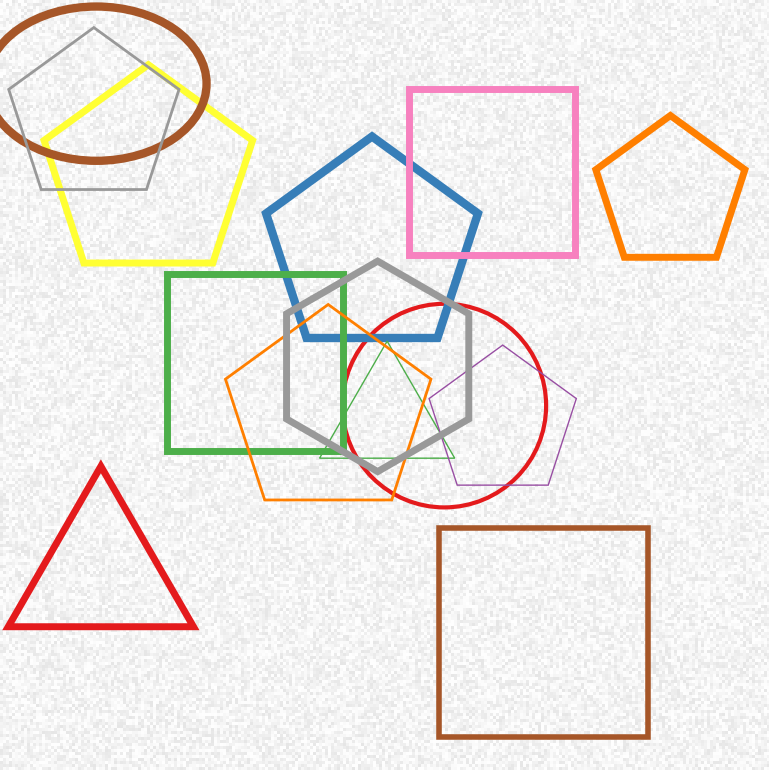[{"shape": "triangle", "thickness": 2.5, "radius": 0.69, "center": [0.131, 0.256]}, {"shape": "circle", "thickness": 1.5, "radius": 0.66, "center": [0.577, 0.473]}, {"shape": "pentagon", "thickness": 3, "radius": 0.72, "center": [0.483, 0.678]}, {"shape": "square", "thickness": 2.5, "radius": 0.57, "center": [0.331, 0.53]}, {"shape": "triangle", "thickness": 0.5, "radius": 0.51, "center": [0.503, 0.456]}, {"shape": "pentagon", "thickness": 0.5, "radius": 0.5, "center": [0.653, 0.451]}, {"shape": "pentagon", "thickness": 1, "radius": 0.7, "center": [0.426, 0.464]}, {"shape": "pentagon", "thickness": 2.5, "radius": 0.51, "center": [0.871, 0.748]}, {"shape": "pentagon", "thickness": 2.5, "radius": 0.71, "center": [0.193, 0.774]}, {"shape": "square", "thickness": 2, "radius": 0.68, "center": [0.706, 0.179]}, {"shape": "oval", "thickness": 3, "radius": 0.72, "center": [0.125, 0.891]}, {"shape": "square", "thickness": 2.5, "radius": 0.54, "center": [0.639, 0.777]}, {"shape": "pentagon", "thickness": 1, "radius": 0.58, "center": [0.122, 0.848]}, {"shape": "hexagon", "thickness": 2.5, "radius": 0.68, "center": [0.49, 0.524]}]